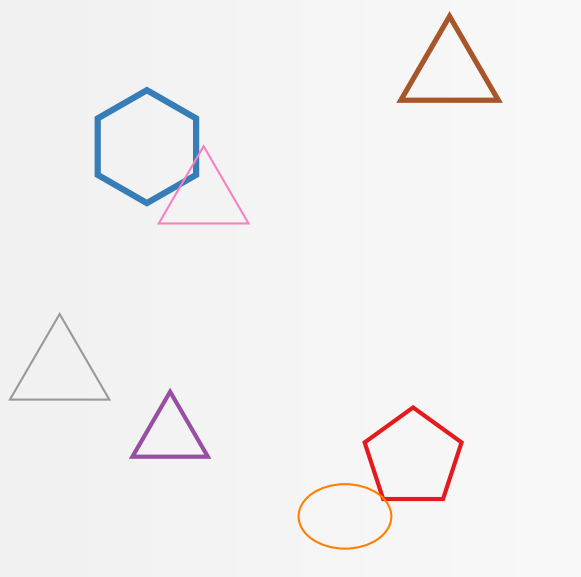[{"shape": "pentagon", "thickness": 2, "radius": 0.44, "center": [0.711, 0.206]}, {"shape": "hexagon", "thickness": 3, "radius": 0.49, "center": [0.253, 0.745]}, {"shape": "triangle", "thickness": 2, "radius": 0.37, "center": [0.293, 0.246]}, {"shape": "oval", "thickness": 1, "radius": 0.4, "center": [0.594, 0.105]}, {"shape": "triangle", "thickness": 2.5, "radius": 0.48, "center": [0.773, 0.874]}, {"shape": "triangle", "thickness": 1, "radius": 0.45, "center": [0.35, 0.657]}, {"shape": "triangle", "thickness": 1, "radius": 0.49, "center": [0.103, 0.357]}]